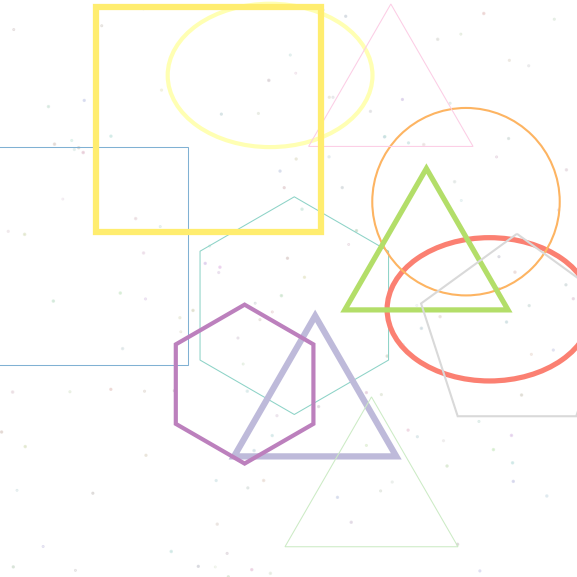[{"shape": "hexagon", "thickness": 0.5, "radius": 0.94, "center": [0.51, 0.47]}, {"shape": "oval", "thickness": 2, "radius": 0.89, "center": [0.468, 0.869]}, {"shape": "triangle", "thickness": 3, "radius": 0.81, "center": [0.546, 0.29]}, {"shape": "oval", "thickness": 2.5, "radius": 0.89, "center": [0.848, 0.464]}, {"shape": "square", "thickness": 0.5, "radius": 0.94, "center": [0.137, 0.556]}, {"shape": "circle", "thickness": 1, "radius": 0.81, "center": [0.807, 0.65]}, {"shape": "triangle", "thickness": 2.5, "radius": 0.82, "center": [0.738, 0.544]}, {"shape": "triangle", "thickness": 0.5, "radius": 0.82, "center": [0.677, 0.828]}, {"shape": "pentagon", "thickness": 1, "radius": 0.87, "center": [0.895, 0.42]}, {"shape": "hexagon", "thickness": 2, "radius": 0.69, "center": [0.424, 0.334]}, {"shape": "triangle", "thickness": 0.5, "radius": 0.86, "center": [0.643, 0.139]}, {"shape": "square", "thickness": 3, "radius": 0.97, "center": [0.361, 0.793]}]